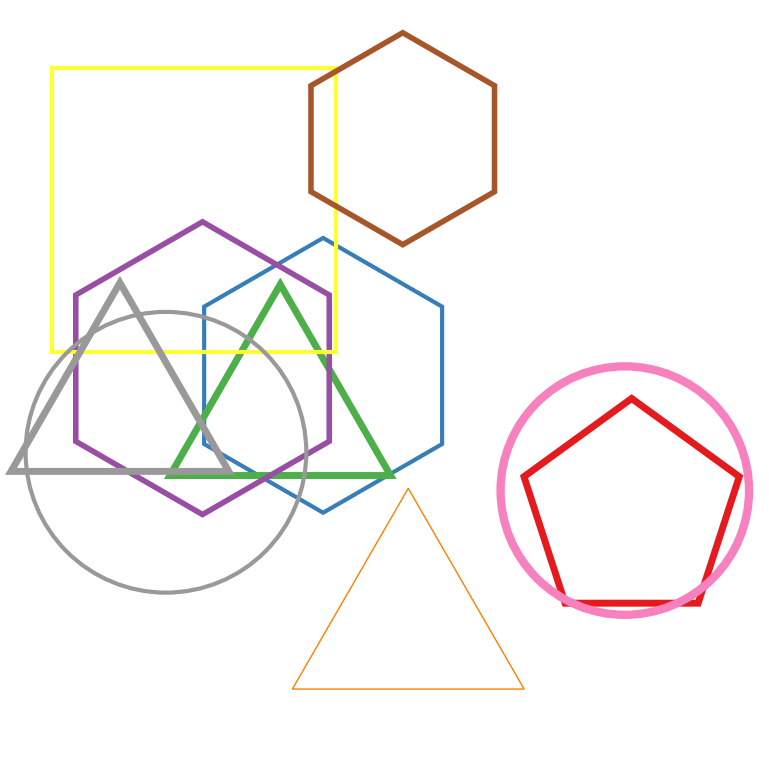[{"shape": "pentagon", "thickness": 2.5, "radius": 0.73, "center": [0.82, 0.336]}, {"shape": "hexagon", "thickness": 1.5, "radius": 0.89, "center": [0.42, 0.513]}, {"shape": "triangle", "thickness": 2.5, "radius": 0.83, "center": [0.364, 0.465]}, {"shape": "hexagon", "thickness": 2, "radius": 0.95, "center": [0.263, 0.522]}, {"shape": "triangle", "thickness": 0.5, "radius": 0.87, "center": [0.53, 0.192]}, {"shape": "square", "thickness": 1.5, "radius": 0.92, "center": [0.252, 0.727]}, {"shape": "hexagon", "thickness": 2, "radius": 0.69, "center": [0.523, 0.82]}, {"shape": "circle", "thickness": 3, "radius": 0.81, "center": [0.811, 0.363]}, {"shape": "circle", "thickness": 1.5, "radius": 0.91, "center": [0.216, 0.413]}, {"shape": "triangle", "thickness": 2.5, "radius": 0.82, "center": [0.156, 0.469]}]